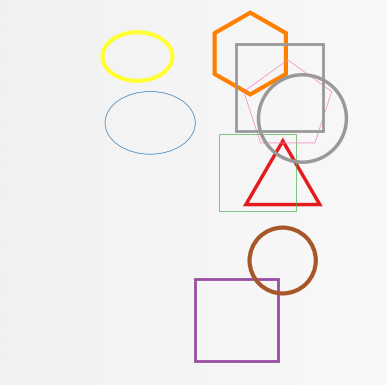[{"shape": "triangle", "thickness": 2.5, "radius": 0.55, "center": [0.73, 0.524]}, {"shape": "oval", "thickness": 0.5, "radius": 0.58, "center": [0.388, 0.681]}, {"shape": "square", "thickness": 0.5, "radius": 0.5, "center": [0.664, 0.551]}, {"shape": "square", "thickness": 2, "radius": 0.54, "center": [0.611, 0.169]}, {"shape": "hexagon", "thickness": 3, "radius": 0.53, "center": [0.646, 0.861]}, {"shape": "oval", "thickness": 3, "radius": 0.45, "center": [0.355, 0.853]}, {"shape": "circle", "thickness": 3, "radius": 0.43, "center": [0.73, 0.323]}, {"shape": "pentagon", "thickness": 0.5, "radius": 0.6, "center": [0.743, 0.725]}, {"shape": "circle", "thickness": 2.5, "radius": 0.57, "center": [0.781, 0.692]}, {"shape": "square", "thickness": 2, "radius": 0.56, "center": [0.722, 0.772]}]